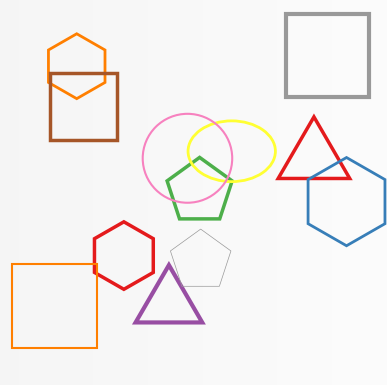[{"shape": "triangle", "thickness": 2.5, "radius": 0.53, "center": [0.81, 0.59]}, {"shape": "hexagon", "thickness": 2.5, "radius": 0.44, "center": [0.32, 0.336]}, {"shape": "hexagon", "thickness": 2, "radius": 0.57, "center": [0.894, 0.476]}, {"shape": "pentagon", "thickness": 2.5, "radius": 0.44, "center": [0.515, 0.503]}, {"shape": "triangle", "thickness": 3, "radius": 0.5, "center": [0.436, 0.212]}, {"shape": "square", "thickness": 1.5, "radius": 0.55, "center": [0.141, 0.205]}, {"shape": "hexagon", "thickness": 2, "radius": 0.42, "center": [0.198, 0.828]}, {"shape": "oval", "thickness": 2, "radius": 0.56, "center": [0.598, 0.607]}, {"shape": "square", "thickness": 2.5, "radius": 0.44, "center": [0.215, 0.724]}, {"shape": "circle", "thickness": 1.5, "radius": 0.58, "center": [0.484, 0.589]}, {"shape": "square", "thickness": 3, "radius": 0.54, "center": [0.845, 0.857]}, {"shape": "pentagon", "thickness": 0.5, "radius": 0.41, "center": [0.518, 0.323]}]